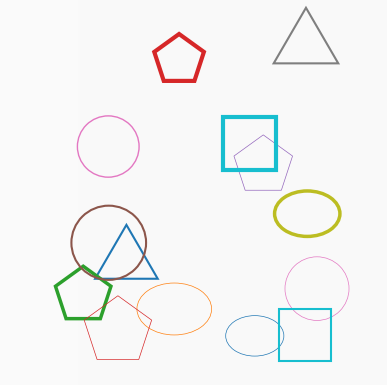[{"shape": "oval", "thickness": 0.5, "radius": 0.38, "center": [0.657, 0.128]}, {"shape": "triangle", "thickness": 1.5, "radius": 0.47, "center": [0.326, 0.323]}, {"shape": "oval", "thickness": 0.5, "radius": 0.48, "center": [0.45, 0.197]}, {"shape": "pentagon", "thickness": 2.5, "radius": 0.38, "center": [0.215, 0.233]}, {"shape": "pentagon", "thickness": 3, "radius": 0.34, "center": [0.462, 0.844]}, {"shape": "pentagon", "thickness": 0.5, "radius": 0.46, "center": [0.304, 0.14]}, {"shape": "pentagon", "thickness": 0.5, "radius": 0.4, "center": [0.679, 0.57]}, {"shape": "circle", "thickness": 1.5, "radius": 0.48, "center": [0.281, 0.369]}, {"shape": "circle", "thickness": 0.5, "radius": 0.41, "center": [0.818, 0.25]}, {"shape": "circle", "thickness": 1, "radius": 0.4, "center": [0.279, 0.619]}, {"shape": "triangle", "thickness": 1.5, "radius": 0.48, "center": [0.79, 0.884]}, {"shape": "oval", "thickness": 2.5, "radius": 0.42, "center": [0.793, 0.445]}, {"shape": "square", "thickness": 3, "radius": 0.34, "center": [0.644, 0.627]}, {"shape": "square", "thickness": 1.5, "radius": 0.34, "center": [0.786, 0.131]}]